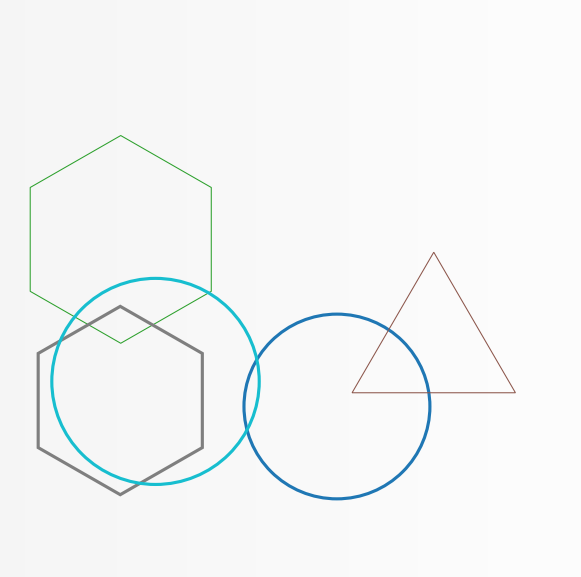[{"shape": "circle", "thickness": 1.5, "radius": 0.8, "center": [0.58, 0.295]}, {"shape": "hexagon", "thickness": 0.5, "radius": 0.9, "center": [0.208, 0.585]}, {"shape": "triangle", "thickness": 0.5, "radius": 0.81, "center": [0.746, 0.4]}, {"shape": "hexagon", "thickness": 1.5, "radius": 0.82, "center": [0.207, 0.306]}, {"shape": "circle", "thickness": 1.5, "radius": 0.89, "center": [0.268, 0.339]}]